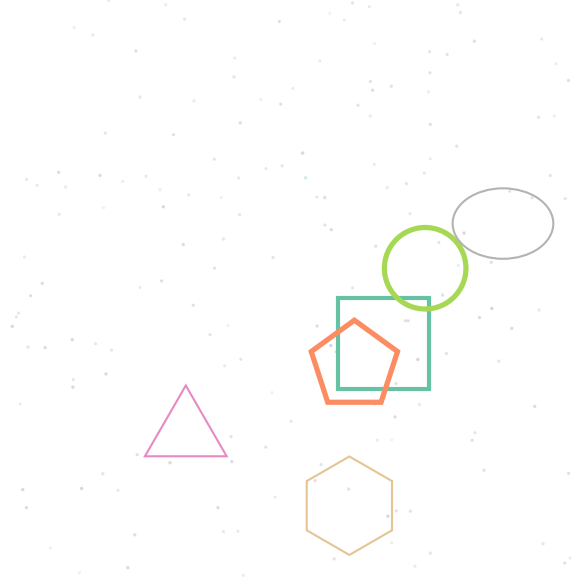[{"shape": "square", "thickness": 2, "radius": 0.39, "center": [0.663, 0.404]}, {"shape": "pentagon", "thickness": 2.5, "radius": 0.39, "center": [0.614, 0.366]}, {"shape": "triangle", "thickness": 1, "radius": 0.41, "center": [0.322, 0.25]}, {"shape": "circle", "thickness": 2.5, "radius": 0.35, "center": [0.736, 0.535]}, {"shape": "hexagon", "thickness": 1, "radius": 0.43, "center": [0.605, 0.123]}, {"shape": "oval", "thickness": 1, "radius": 0.44, "center": [0.871, 0.612]}]